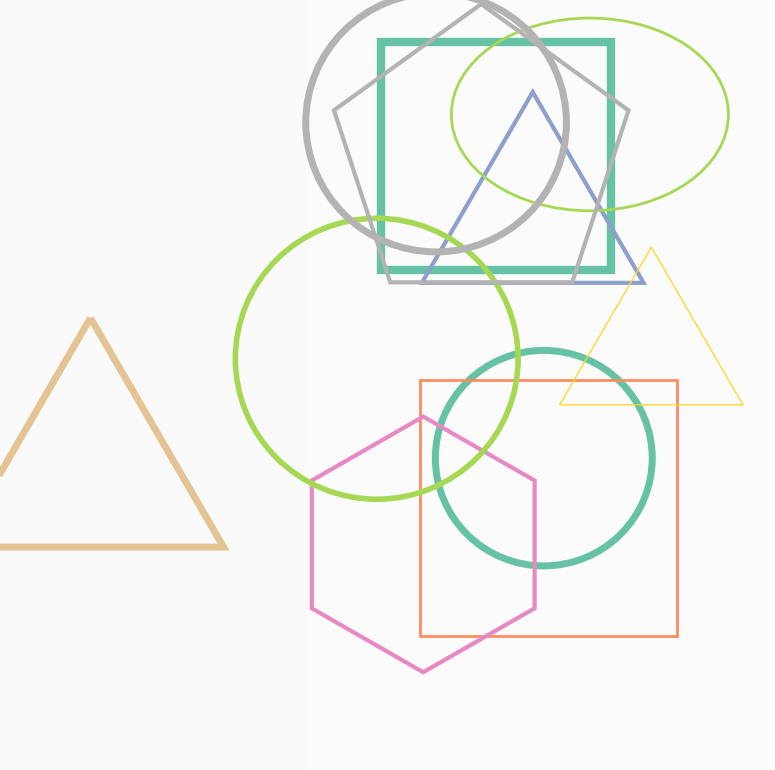[{"shape": "square", "thickness": 3, "radius": 0.74, "center": [0.64, 0.798]}, {"shape": "circle", "thickness": 2.5, "radius": 0.7, "center": [0.702, 0.405]}, {"shape": "square", "thickness": 1, "radius": 0.83, "center": [0.707, 0.34]}, {"shape": "triangle", "thickness": 1.5, "radius": 0.83, "center": [0.687, 0.715]}, {"shape": "hexagon", "thickness": 1.5, "radius": 0.83, "center": [0.546, 0.293]}, {"shape": "oval", "thickness": 1, "radius": 0.89, "center": [0.761, 0.851]}, {"shape": "circle", "thickness": 2, "radius": 0.91, "center": [0.486, 0.534]}, {"shape": "triangle", "thickness": 0.5, "radius": 0.68, "center": [0.84, 0.543]}, {"shape": "triangle", "thickness": 2.5, "radius": 0.99, "center": [0.117, 0.389]}, {"shape": "pentagon", "thickness": 1.5, "radius": 1.0, "center": [0.621, 0.795]}, {"shape": "circle", "thickness": 2.5, "radius": 0.84, "center": [0.563, 0.841]}]